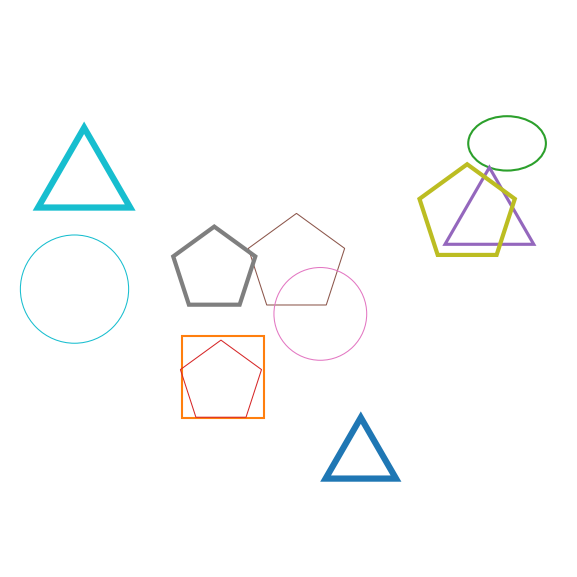[{"shape": "triangle", "thickness": 3, "radius": 0.35, "center": [0.625, 0.206]}, {"shape": "square", "thickness": 1, "radius": 0.36, "center": [0.386, 0.347]}, {"shape": "oval", "thickness": 1, "radius": 0.34, "center": [0.878, 0.751]}, {"shape": "pentagon", "thickness": 0.5, "radius": 0.37, "center": [0.383, 0.336]}, {"shape": "triangle", "thickness": 1.5, "radius": 0.44, "center": [0.847, 0.62]}, {"shape": "pentagon", "thickness": 0.5, "radius": 0.44, "center": [0.513, 0.542]}, {"shape": "circle", "thickness": 0.5, "radius": 0.4, "center": [0.555, 0.456]}, {"shape": "pentagon", "thickness": 2, "radius": 0.37, "center": [0.371, 0.532]}, {"shape": "pentagon", "thickness": 2, "radius": 0.43, "center": [0.809, 0.628]}, {"shape": "triangle", "thickness": 3, "radius": 0.46, "center": [0.146, 0.686]}, {"shape": "circle", "thickness": 0.5, "radius": 0.47, "center": [0.129, 0.499]}]